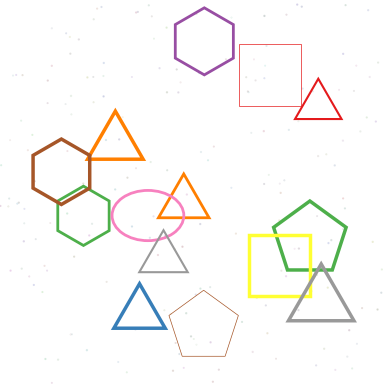[{"shape": "square", "thickness": 0.5, "radius": 0.41, "center": [0.702, 0.805]}, {"shape": "triangle", "thickness": 1.5, "radius": 0.35, "center": [0.827, 0.726]}, {"shape": "triangle", "thickness": 2.5, "radius": 0.38, "center": [0.362, 0.186]}, {"shape": "hexagon", "thickness": 2, "radius": 0.39, "center": [0.217, 0.439]}, {"shape": "pentagon", "thickness": 2.5, "radius": 0.49, "center": [0.805, 0.379]}, {"shape": "hexagon", "thickness": 2, "radius": 0.44, "center": [0.531, 0.893]}, {"shape": "triangle", "thickness": 2.5, "radius": 0.42, "center": [0.3, 0.628]}, {"shape": "triangle", "thickness": 2, "radius": 0.38, "center": [0.477, 0.472]}, {"shape": "square", "thickness": 2.5, "radius": 0.39, "center": [0.726, 0.31]}, {"shape": "pentagon", "thickness": 0.5, "radius": 0.47, "center": [0.529, 0.151]}, {"shape": "hexagon", "thickness": 2.5, "radius": 0.42, "center": [0.159, 0.554]}, {"shape": "oval", "thickness": 2, "radius": 0.47, "center": [0.384, 0.44]}, {"shape": "triangle", "thickness": 2.5, "radius": 0.49, "center": [0.834, 0.216]}, {"shape": "triangle", "thickness": 1.5, "radius": 0.36, "center": [0.425, 0.329]}]